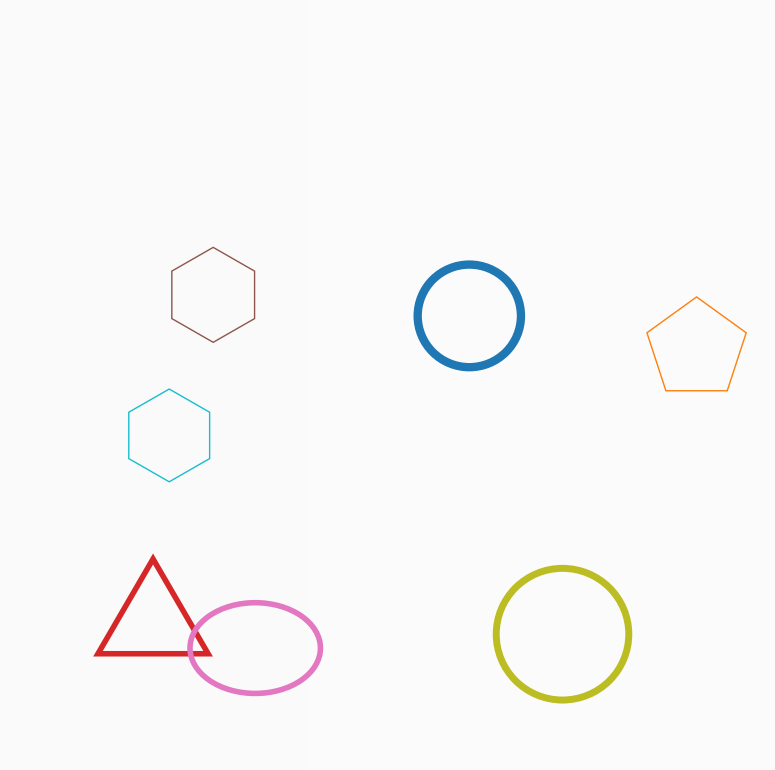[{"shape": "circle", "thickness": 3, "radius": 0.33, "center": [0.606, 0.59]}, {"shape": "pentagon", "thickness": 0.5, "radius": 0.34, "center": [0.899, 0.547]}, {"shape": "triangle", "thickness": 2, "radius": 0.41, "center": [0.197, 0.192]}, {"shape": "hexagon", "thickness": 0.5, "radius": 0.31, "center": [0.275, 0.617]}, {"shape": "oval", "thickness": 2, "radius": 0.42, "center": [0.329, 0.158]}, {"shape": "circle", "thickness": 2.5, "radius": 0.43, "center": [0.726, 0.176]}, {"shape": "hexagon", "thickness": 0.5, "radius": 0.3, "center": [0.218, 0.435]}]